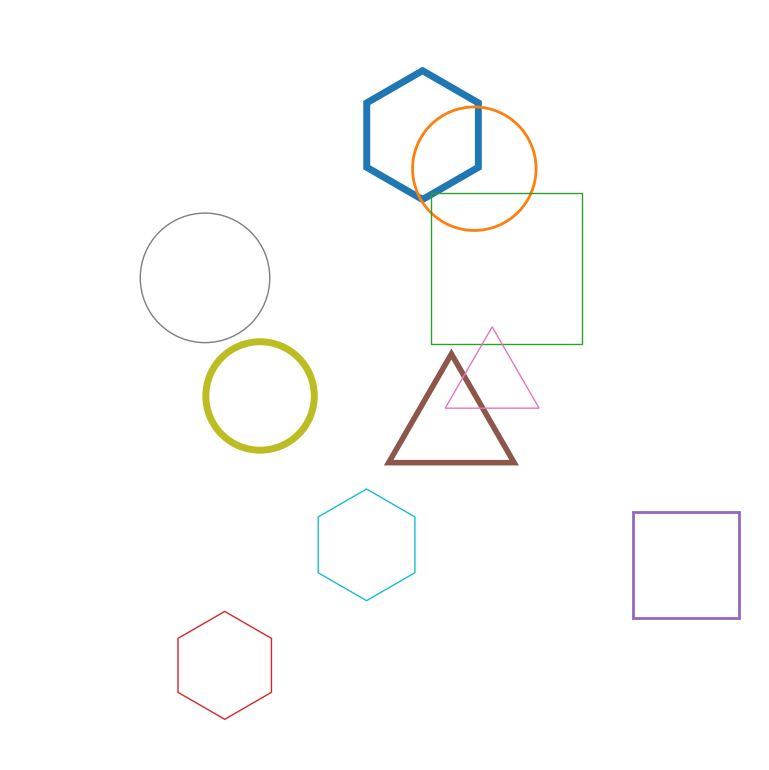[{"shape": "hexagon", "thickness": 2.5, "radius": 0.42, "center": [0.549, 0.825]}, {"shape": "circle", "thickness": 1, "radius": 0.4, "center": [0.616, 0.781]}, {"shape": "square", "thickness": 0.5, "radius": 0.49, "center": [0.658, 0.652]}, {"shape": "hexagon", "thickness": 0.5, "radius": 0.35, "center": [0.292, 0.136]}, {"shape": "square", "thickness": 1, "radius": 0.34, "center": [0.891, 0.267]}, {"shape": "triangle", "thickness": 2, "radius": 0.47, "center": [0.586, 0.446]}, {"shape": "triangle", "thickness": 0.5, "radius": 0.35, "center": [0.639, 0.505]}, {"shape": "circle", "thickness": 0.5, "radius": 0.42, "center": [0.266, 0.639]}, {"shape": "circle", "thickness": 2.5, "radius": 0.35, "center": [0.338, 0.486]}, {"shape": "hexagon", "thickness": 0.5, "radius": 0.36, "center": [0.476, 0.292]}]